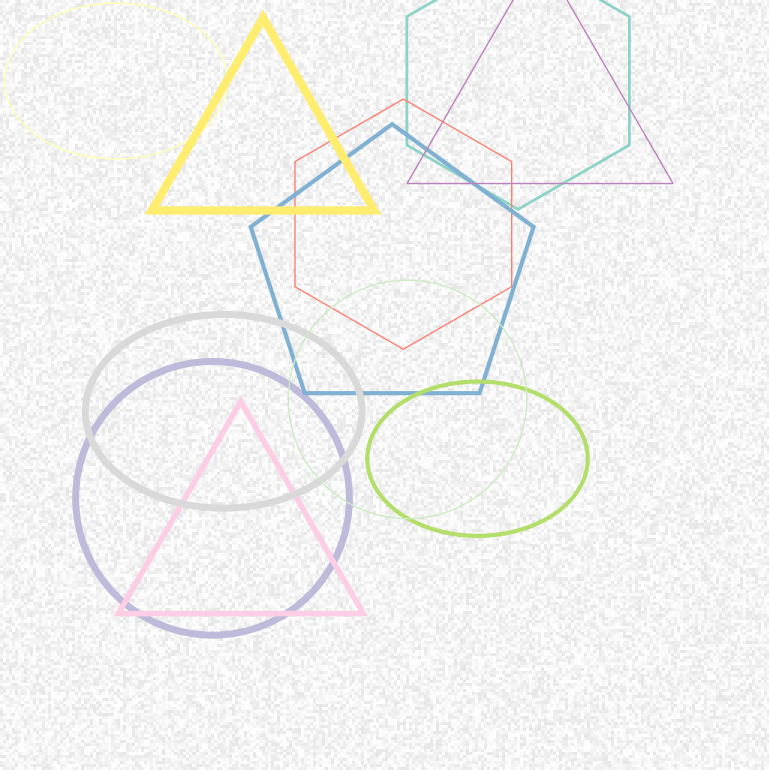[{"shape": "hexagon", "thickness": 1, "radius": 0.83, "center": [0.673, 0.895]}, {"shape": "oval", "thickness": 0.5, "radius": 0.72, "center": [0.151, 0.895]}, {"shape": "circle", "thickness": 2.5, "radius": 0.89, "center": [0.276, 0.353]}, {"shape": "hexagon", "thickness": 0.5, "radius": 0.81, "center": [0.524, 0.709]}, {"shape": "pentagon", "thickness": 1.5, "radius": 0.97, "center": [0.509, 0.646]}, {"shape": "oval", "thickness": 1.5, "radius": 0.72, "center": [0.62, 0.404]}, {"shape": "triangle", "thickness": 2, "radius": 0.92, "center": [0.313, 0.295]}, {"shape": "oval", "thickness": 2.5, "radius": 0.9, "center": [0.291, 0.466]}, {"shape": "triangle", "thickness": 0.5, "radius": 1.0, "center": [0.701, 0.861]}, {"shape": "circle", "thickness": 0.5, "radius": 0.77, "center": [0.529, 0.481]}, {"shape": "triangle", "thickness": 3, "radius": 0.83, "center": [0.342, 0.81]}]